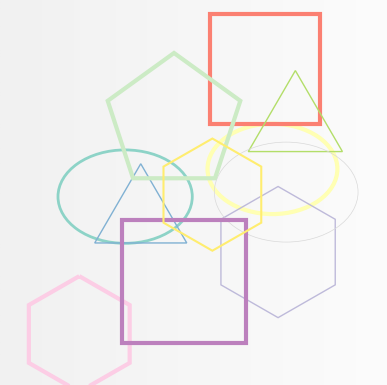[{"shape": "oval", "thickness": 2, "radius": 0.87, "center": [0.323, 0.489]}, {"shape": "oval", "thickness": 3, "radius": 0.84, "center": [0.703, 0.561]}, {"shape": "hexagon", "thickness": 1, "radius": 0.85, "center": [0.718, 0.345]}, {"shape": "square", "thickness": 3, "radius": 0.72, "center": [0.684, 0.821]}, {"shape": "triangle", "thickness": 1, "radius": 0.69, "center": [0.363, 0.438]}, {"shape": "triangle", "thickness": 1, "radius": 0.7, "center": [0.762, 0.676]}, {"shape": "hexagon", "thickness": 3, "radius": 0.75, "center": [0.205, 0.133]}, {"shape": "oval", "thickness": 0.5, "radius": 0.93, "center": [0.739, 0.501]}, {"shape": "square", "thickness": 3, "radius": 0.8, "center": [0.476, 0.269]}, {"shape": "pentagon", "thickness": 3, "radius": 0.9, "center": [0.449, 0.682]}, {"shape": "hexagon", "thickness": 1.5, "radius": 0.73, "center": [0.548, 0.494]}]